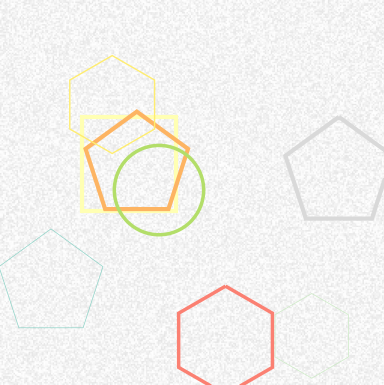[{"shape": "pentagon", "thickness": 0.5, "radius": 0.71, "center": [0.132, 0.263]}, {"shape": "square", "thickness": 3, "radius": 0.61, "center": [0.334, 0.574]}, {"shape": "hexagon", "thickness": 2.5, "radius": 0.7, "center": [0.586, 0.116]}, {"shape": "pentagon", "thickness": 3, "radius": 0.7, "center": [0.355, 0.57]}, {"shape": "circle", "thickness": 2.5, "radius": 0.58, "center": [0.413, 0.506]}, {"shape": "pentagon", "thickness": 3, "radius": 0.73, "center": [0.88, 0.55]}, {"shape": "hexagon", "thickness": 0.5, "radius": 0.55, "center": [0.81, 0.128]}, {"shape": "hexagon", "thickness": 1, "radius": 0.64, "center": [0.291, 0.728]}]